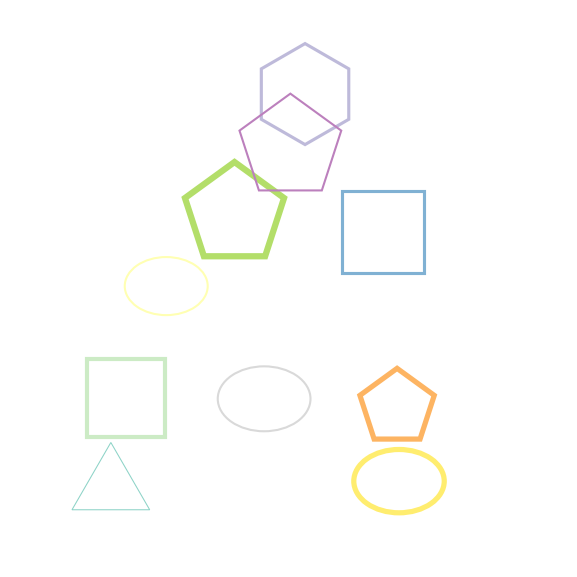[{"shape": "triangle", "thickness": 0.5, "radius": 0.39, "center": [0.192, 0.155]}, {"shape": "oval", "thickness": 1, "radius": 0.36, "center": [0.288, 0.504]}, {"shape": "hexagon", "thickness": 1.5, "radius": 0.44, "center": [0.528, 0.836]}, {"shape": "square", "thickness": 1.5, "radius": 0.35, "center": [0.663, 0.597]}, {"shape": "pentagon", "thickness": 2.5, "radius": 0.34, "center": [0.688, 0.294]}, {"shape": "pentagon", "thickness": 3, "radius": 0.45, "center": [0.406, 0.628]}, {"shape": "oval", "thickness": 1, "radius": 0.4, "center": [0.457, 0.309]}, {"shape": "pentagon", "thickness": 1, "radius": 0.46, "center": [0.503, 0.744]}, {"shape": "square", "thickness": 2, "radius": 0.34, "center": [0.218, 0.311]}, {"shape": "oval", "thickness": 2.5, "radius": 0.39, "center": [0.691, 0.166]}]